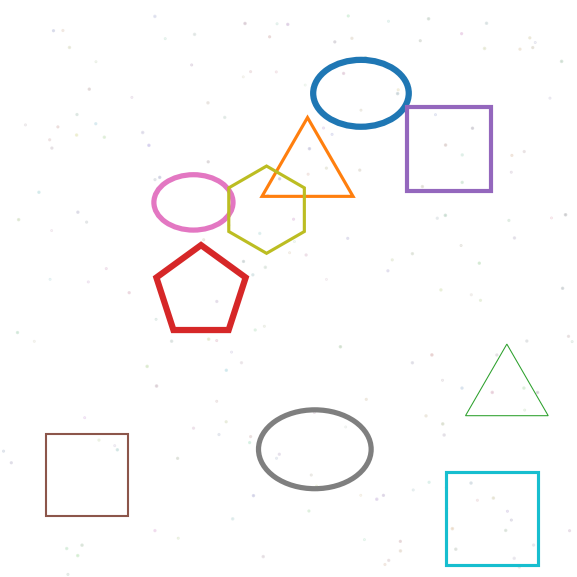[{"shape": "oval", "thickness": 3, "radius": 0.41, "center": [0.625, 0.838]}, {"shape": "triangle", "thickness": 1.5, "radius": 0.45, "center": [0.533, 0.705]}, {"shape": "triangle", "thickness": 0.5, "radius": 0.41, "center": [0.878, 0.321]}, {"shape": "pentagon", "thickness": 3, "radius": 0.41, "center": [0.348, 0.493]}, {"shape": "square", "thickness": 2, "radius": 0.36, "center": [0.777, 0.741]}, {"shape": "square", "thickness": 1, "radius": 0.35, "center": [0.151, 0.177]}, {"shape": "oval", "thickness": 2.5, "radius": 0.34, "center": [0.335, 0.649]}, {"shape": "oval", "thickness": 2.5, "radius": 0.49, "center": [0.545, 0.221]}, {"shape": "hexagon", "thickness": 1.5, "radius": 0.38, "center": [0.462, 0.636]}, {"shape": "square", "thickness": 1.5, "radius": 0.4, "center": [0.852, 0.101]}]